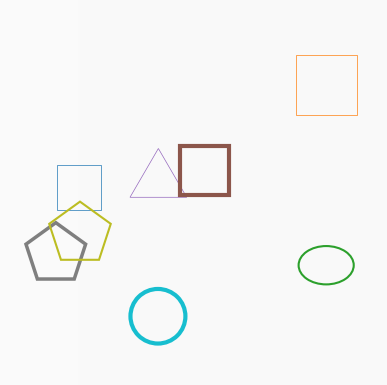[{"shape": "square", "thickness": 0.5, "radius": 0.29, "center": [0.203, 0.513]}, {"shape": "square", "thickness": 0.5, "radius": 0.39, "center": [0.842, 0.78]}, {"shape": "oval", "thickness": 1.5, "radius": 0.36, "center": [0.842, 0.311]}, {"shape": "triangle", "thickness": 0.5, "radius": 0.42, "center": [0.409, 0.53]}, {"shape": "square", "thickness": 3, "radius": 0.32, "center": [0.528, 0.558]}, {"shape": "pentagon", "thickness": 2.5, "radius": 0.4, "center": [0.144, 0.341]}, {"shape": "pentagon", "thickness": 1.5, "radius": 0.42, "center": [0.206, 0.393]}, {"shape": "circle", "thickness": 3, "radius": 0.35, "center": [0.408, 0.179]}]